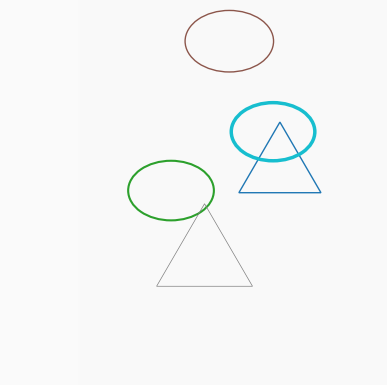[{"shape": "triangle", "thickness": 1, "radius": 0.61, "center": [0.722, 0.561]}, {"shape": "oval", "thickness": 1.5, "radius": 0.55, "center": [0.441, 0.505]}, {"shape": "oval", "thickness": 1, "radius": 0.57, "center": [0.592, 0.893]}, {"shape": "triangle", "thickness": 0.5, "radius": 0.71, "center": [0.528, 0.328]}, {"shape": "oval", "thickness": 2.5, "radius": 0.54, "center": [0.705, 0.658]}]